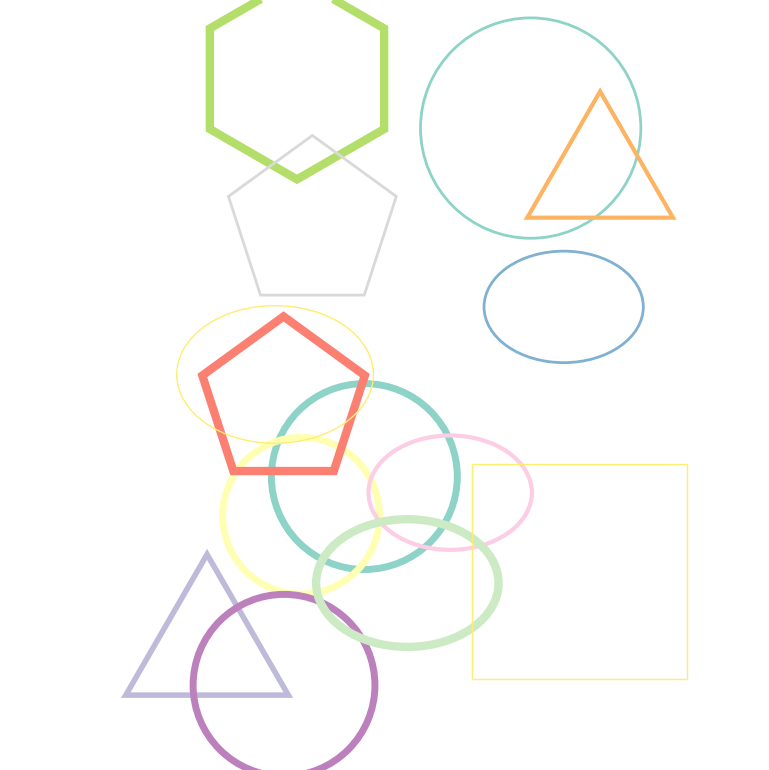[{"shape": "circle", "thickness": 2.5, "radius": 0.6, "center": [0.473, 0.381]}, {"shape": "circle", "thickness": 1, "radius": 0.72, "center": [0.689, 0.834]}, {"shape": "circle", "thickness": 2.5, "radius": 0.51, "center": [0.391, 0.33]}, {"shape": "triangle", "thickness": 2, "radius": 0.61, "center": [0.269, 0.158]}, {"shape": "pentagon", "thickness": 3, "radius": 0.55, "center": [0.368, 0.478]}, {"shape": "oval", "thickness": 1, "radius": 0.52, "center": [0.732, 0.601]}, {"shape": "triangle", "thickness": 1.5, "radius": 0.55, "center": [0.779, 0.772]}, {"shape": "hexagon", "thickness": 3, "radius": 0.65, "center": [0.386, 0.898]}, {"shape": "oval", "thickness": 1.5, "radius": 0.53, "center": [0.585, 0.36]}, {"shape": "pentagon", "thickness": 1, "radius": 0.57, "center": [0.406, 0.709]}, {"shape": "circle", "thickness": 2.5, "radius": 0.59, "center": [0.369, 0.11]}, {"shape": "oval", "thickness": 3, "radius": 0.59, "center": [0.529, 0.243]}, {"shape": "square", "thickness": 0.5, "radius": 0.7, "center": [0.752, 0.258]}, {"shape": "oval", "thickness": 0.5, "radius": 0.64, "center": [0.357, 0.514]}]